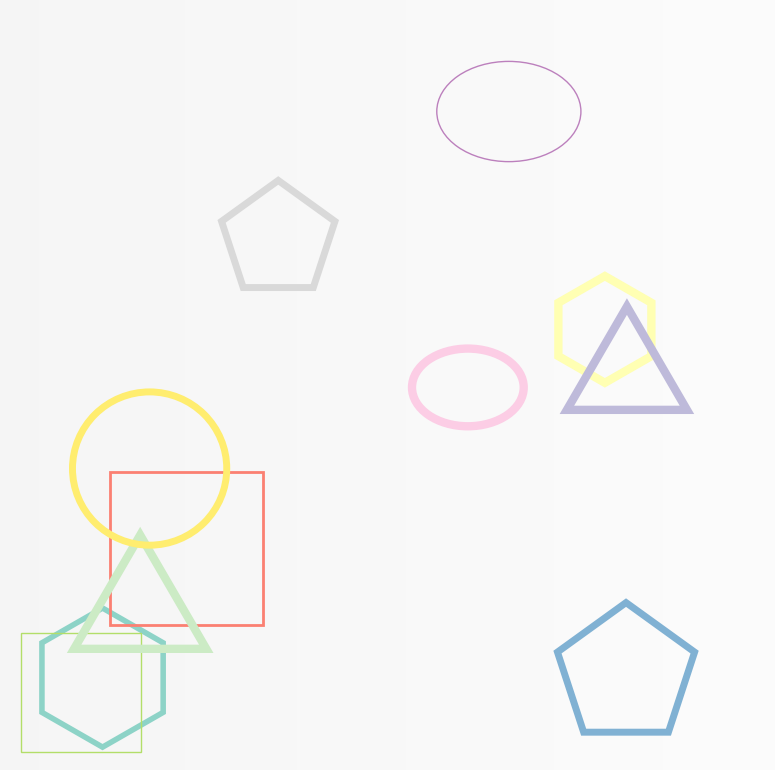[{"shape": "hexagon", "thickness": 2, "radius": 0.45, "center": [0.132, 0.12]}, {"shape": "hexagon", "thickness": 3, "radius": 0.35, "center": [0.78, 0.572]}, {"shape": "triangle", "thickness": 3, "radius": 0.45, "center": [0.809, 0.512]}, {"shape": "square", "thickness": 1, "radius": 0.5, "center": [0.24, 0.288]}, {"shape": "pentagon", "thickness": 2.5, "radius": 0.47, "center": [0.808, 0.124]}, {"shape": "square", "thickness": 0.5, "radius": 0.39, "center": [0.104, 0.101]}, {"shape": "oval", "thickness": 3, "radius": 0.36, "center": [0.604, 0.497]}, {"shape": "pentagon", "thickness": 2.5, "radius": 0.38, "center": [0.359, 0.689]}, {"shape": "oval", "thickness": 0.5, "radius": 0.46, "center": [0.657, 0.855]}, {"shape": "triangle", "thickness": 3, "radius": 0.49, "center": [0.181, 0.207]}, {"shape": "circle", "thickness": 2.5, "radius": 0.5, "center": [0.193, 0.392]}]